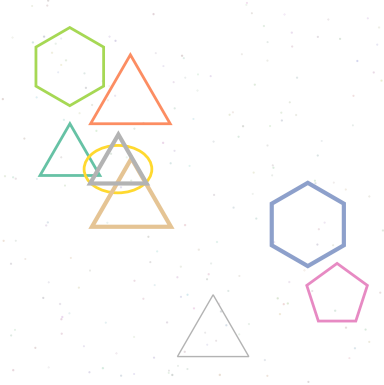[{"shape": "triangle", "thickness": 2, "radius": 0.45, "center": [0.182, 0.589]}, {"shape": "triangle", "thickness": 2, "radius": 0.6, "center": [0.339, 0.738]}, {"shape": "hexagon", "thickness": 3, "radius": 0.54, "center": [0.799, 0.417]}, {"shape": "pentagon", "thickness": 2, "radius": 0.41, "center": [0.876, 0.233]}, {"shape": "hexagon", "thickness": 2, "radius": 0.51, "center": [0.181, 0.827]}, {"shape": "oval", "thickness": 2, "radius": 0.44, "center": [0.306, 0.561]}, {"shape": "triangle", "thickness": 3, "radius": 0.59, "center": [0.341, 0.47]}, {"shape": "triangle", "thickness": 3, "radius": 0.42, "center": [0.307, 0.566]}, {"shape": "triangle", "thickness": 1, "radius": 0.54, "center": [0.554, 0.127]}]